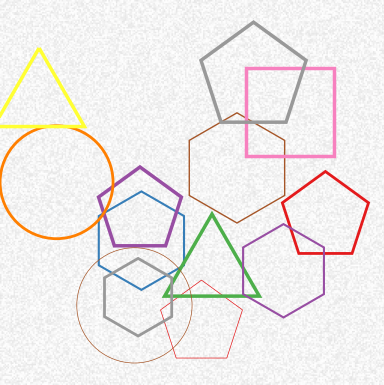[{"shape": "pentagon", "thickness": 0.5, "radius": 0.56, "center": [0.523, 0.161]}, {"shape": "pentagon", "thickness": 2, "radius": 0.59, "center": [0.845, 0.437]}, {"shape": "hexagon", "thickness": 1.5, "radius": 0.64, "center": [0.367, 0.375]}, {"shape": "triangle", "thickness": 2.5, "radius": 0.71, "center": [0.551, 0.302]}, {"shape": "pentagon", "thickness": 2.5, "radius": 0.57, "center": [0.364, 0.453]}, {"shape": "hexagon", "thickness": 1.5, "radius": 0.61, "center": [0.736, 0.297]}, {"shape": "circle", "thickness": 2, "radius": 0.73, "center": [0.147, 0.527]}, {"shape": "triangle", "thickness": 2.5, "radius": 0.68, "center": [0.101, 0.739]}, {"shape": "hexagon", "thickness": 1, "radius": 0.72, "center": [0.615, 0.564]}, {"shape": "circle", "thickness": 0.5, "radius": 0.75, "center": [0.349, 0.207]}, {"shape": "square", "thickness": 2.5, "radius": 0.57, "center": [0.752, 0.71]}, {"shape": "hexagon", "thickness": 2, "radius": 0.5, "center": [0.359, 0.228]}, {"shape": "pentagon", "thickness": 2.5, "radius": 0.72, "center": [0.659, 0.799]}]